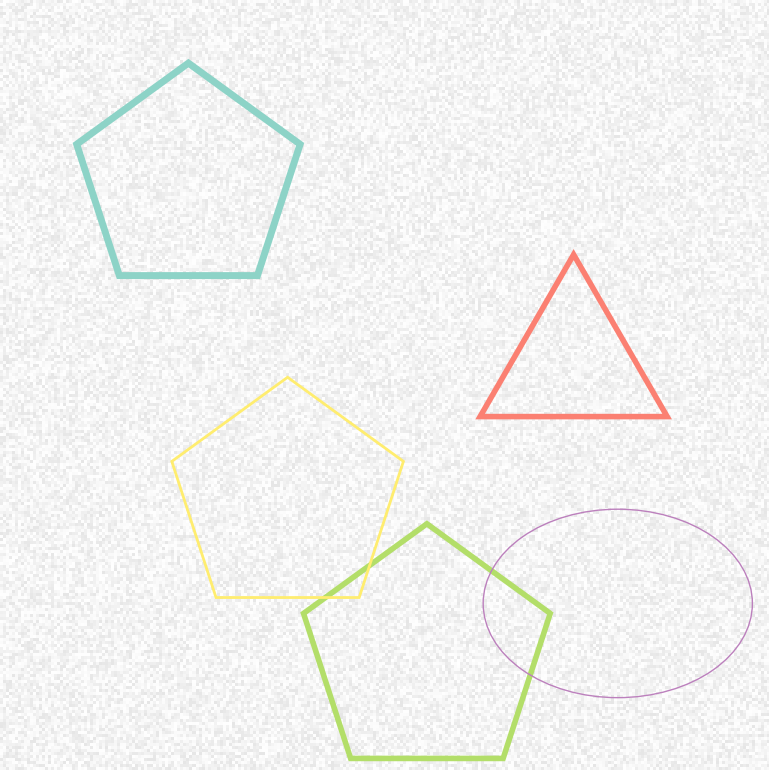[{"shape": "pentagon", "thickness": 2.5, "radius": 0.76, "center": [0.245, 0.765]}, {"shape": "triangle", "thickness": 2, "radius": 0.7, "center": [0.745, 0.529]}, {"shape": "pentagon", "thickness": 2, "radius": 0.84, "center": [0.554, 0.151]}, {"shape": "oval", "thickness": 0.5, "radius": 0.87, "center": [0.802, 0.216]}, {"shape": "pentagon", "thickness": 1, "radius": 0.79, "center": [0.374, 0.352]}]